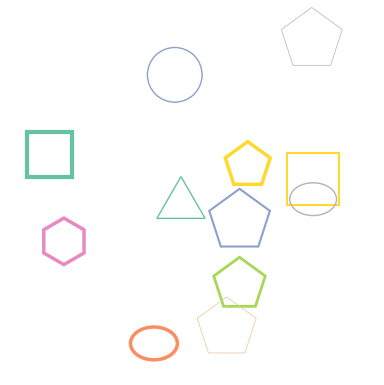[{"shape": "triangle", "thickness": 1, "radius": 0.36, "center": [0.47, 0.469]}, {"shape": "square", "thickness": 3, "radius": 0.29, "center": [0.128, 0.598]}, {"shape": "oval", "thickness": 2.5, "radius": 0.3, "center": [0.4, 0.108]}, {"shape": "circle", "thickness": 1, "radius": 0.35, "center": [0.454, 0.806]}, {"shape": "pentagon", "thickness": 1.5, "radius": 0.41, "center": [0.622, 0.427]}, {"shape": "hexagon", "thickness": 2.5, "radius": 0.3, "center": [0.166, 0.373]}, {"shape": "pentagon", "thickness": 2, "radius": 0.35, "center": [0.622, 0.261]}, {"shape": "pentagon", "thickness": 2.5, "radius": 0.31, "center": [0.644, 0.571]}, {"shape": "square", "thickness": 1.5, "radius": 0.34, "center": [0.812, 0.535]}, {"shape": "pentagon", "thickness": 0.5, "radius": 0.4, "center": [0.589, 0.148]}, {"shape": "oval", "thickness": 1, "radius": 0.3, "center": [0.813, 0.483]}, {"shape": "pentagon", "thickness": 0.5, "radius": 0.42, "center": [0.81, 0.898]}]